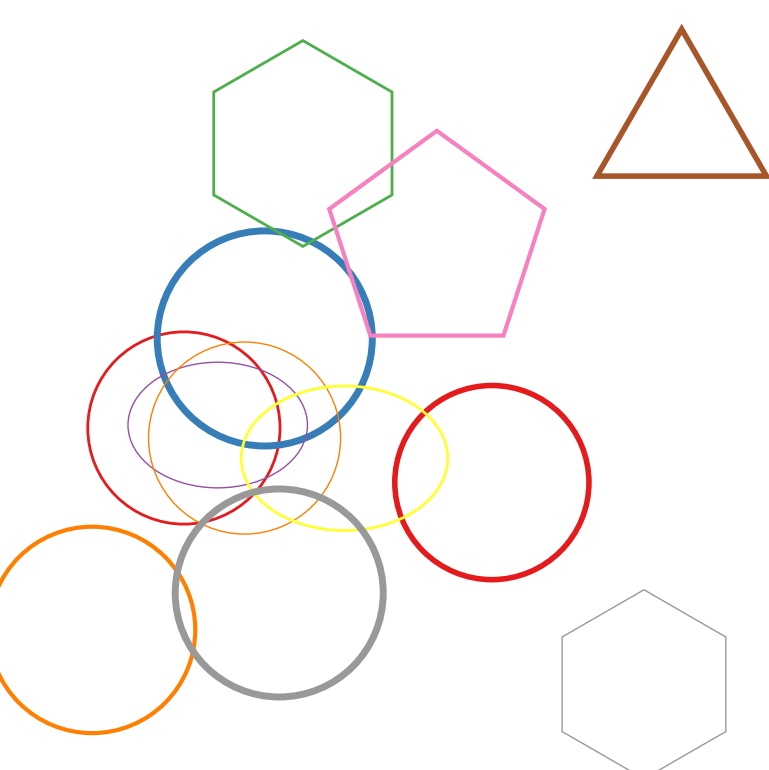[{"shape": "circle", "thickness": 1, "radius": 0.62, "center": [0.239, 0.444]}, {"shape": "circle", "thickness": 2, "radius": 0.63, "center": [0.639, 0.373]}, {"shape": "circle", "thickness": 2.5, "radius": 0.7, "center": [0.344, 0.56]}, {"shape": "hexagon", "thickness": 1, "radius": 0.67, "center": [0.393, 0.814]}, {"shape": "oval", "thickness": 0.5, "radius": 0.58, "center": [0.283, 0.448]}, {"shape": "circle", "thickness": 1.5, "radius": 0.67, "center": [0.12, 0.182]}, {"shape": "circle", "thickness": 0.5, "radius": 0.62, "center": [0.318, 0.431]}, {"shape": "oval", "thickness": 1, "radius": 0.67, "center": [0.447, 0.405]}, {"shape": "triangle", "thickness": 2, "radius": 0.64, "center": [0.885, 0.835]}, {"shape": "pentagon", "thickness": 1.5, "radius": 0.74, "center": [0.567, 0.683]}, {"shape": "circle", "thickness": 2.5, "radius": 0.68, "center": [0.363, 0.23]}, {"shape": "hexagon", "thickness": 0.5, "radius": 0.61, "center": [0.836, 0.111]}]